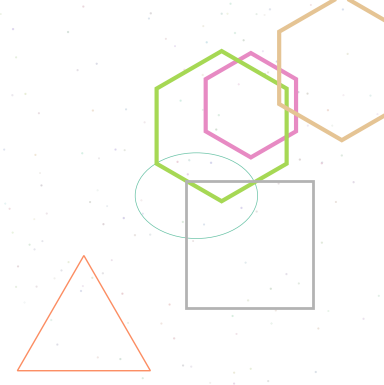[{"shape": "oval", "thickness": 0.5, "radius": 0.8, "center": [0.51, 0.492]}, {"shape": "triangle", "thickness": 1, "radius": 1.0, "center": [0.218, 0.137]}, {"shape": "hexagon", "thickness": 3, "radius": 0.68, "center": [0.652, 0.727]}, {"shape": "hexagon", "thickness": 3, "radius": 0.97, "center": [0.576, 0.672]}, {"shape": "hexagon", "thickness": 3, "radius": 0.94, "center": [0.888, 0.824]}, {"shape": "square", "thickness": 2, "radius": 0.82, "center": [0.648, 0.366]}]